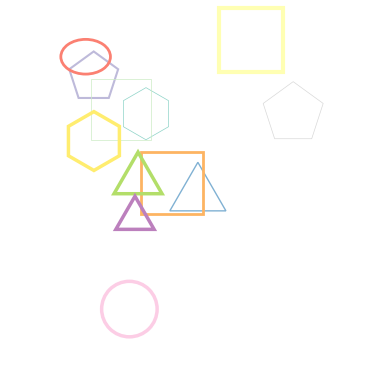[{"shape": "hexagon", "thickness": 0.5, "radius": 0.34, "center": [0.379, 0.705]}, {"shape": "square", "thickness": 3, "radius": 0.41, "center": [0.652, 0.895]}, {"shape": "pentagon", "thickness": 1.5, "radius": 0.33, "center": [0.243, 0.8]}, {"shape": "oval", "thickness": 2, "radius": 0.32, "center": [0.222, 0.853]}, {"shape": "triangle", "thickness": 1, "radius": 0.42, "center": [0.514, 0.494]}, {"shape": "square", "thickness": 2, "radius": 0.41, "center": [0.447, 0.525]}, {"shape": "triangle", "thickness": 2.5, "radius": 0.36, "center": [0.359, 0.533]}, {"shape": "circle", "thickness": 2.5, "radius": 0.36, "center": [0.336, 0.197]}, {"shape": "pentagon", "thickness": 0.5, "radius": 0.41, "center": [0.761, 0.706]}, {"shape": "triangle", "thickness": 2.5, "radius": 0.29, "center": [0.351, 0.433]}, {"shape": "square", "thickness": 0.5, "radius": 0.39, "center": [0.314, 0.716]}, {"shape": "hexagon", "thickness": 2.5, "radius": 0.38, "center": [0.244, 0.634]}]